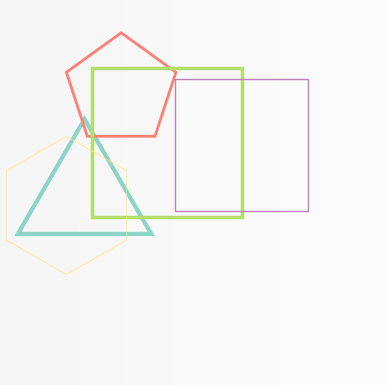[{"shape": "triangle", "thickness": 3, "radius": 0.99, "center": [0.218, 0.492]}, {"shape": "pentagon", "thickness": 2, "radius": 0.74, "center": [0.313, 0.766]}, {"shape": "square", "thickness": 2.5, "radius": 0.96, "center": [0.431, 0.629]}, {"shape": "square", "thickness": 1, "radius": 0.85, "center": [0.624, 0.624]}, {"shape": "hexagon", "thickness": 0.5, "radius": 0.9, "center": [0.172, 0.466]}]